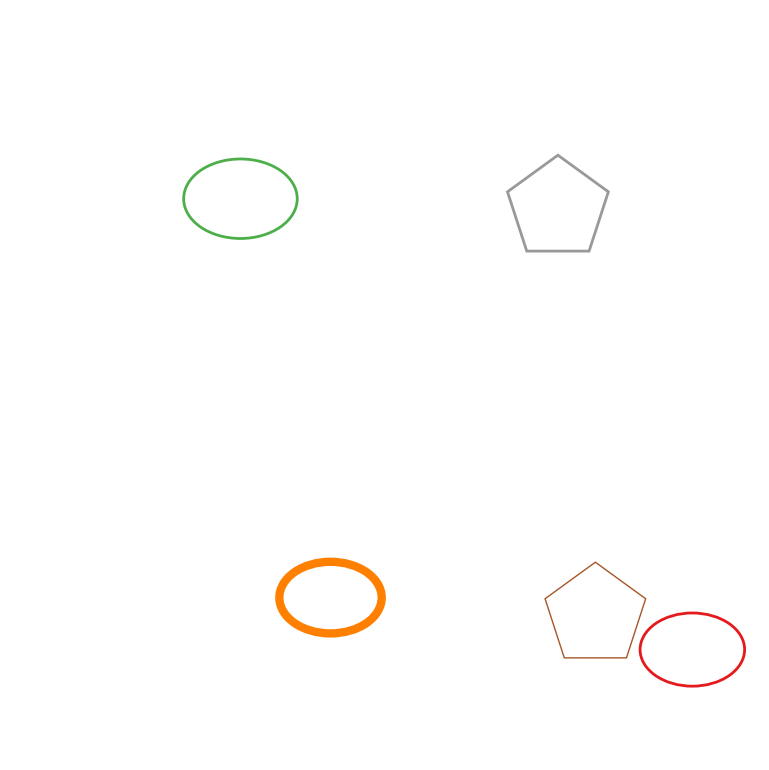[{"shape": "oval", "thickness": 1, "radius": 0.34, "center": [0.899, 0.156]}, {"shape": "oval", "thickness": 1, "radius": 0.37, "center": [0.312, 0.742]}, {"shape": "oval", "thickness": 3, "radius": 0.33, "center": [0.429, 0.224]}, {"shape": "pentagon", "thickness": 0.5, "radius": 0.34, "center": [0.773, 0.201]}, {"shape": "pentagon", "thickness": 1, "radius": 0.34, "center": [0.725, 0.73]}]